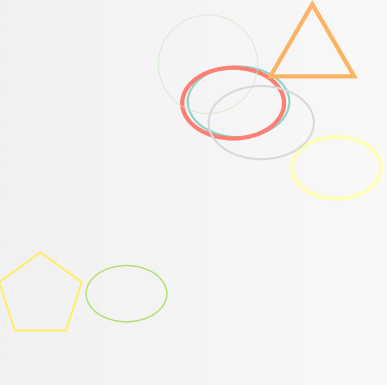[{"shape": "oval", "thickness": 1.5, "radius": 0.66, "center": [0.616, 0.735]}, {"shape": "oval", "thickness": 2.5, "radius": 0.57, "center": [0.869, 0.564]}, {"shape": "oval", "thickness": 3, "radius": 0.66, "center": [0.602, 0.732]}, {"shape": "triangle", "thickness": 3, "radius": 0.63, "center": [0.806, 0.864]}, {"shape": "oval", "thickness": 1, "radius": 0.52, "center": [0.326, 0.237]}, {"shape": "oval", "thickness": 1.5, "radius": 0.68, "center": [0.674, 0.682]}, {"shape": "circle", "thickness": 0.5, "radius": 0.64, "center": [0.537, 0.833]}, {"shape": "pentagon", "thickness": 1.5, "radius": 0.56, "center": [0.104, 0.232]}]